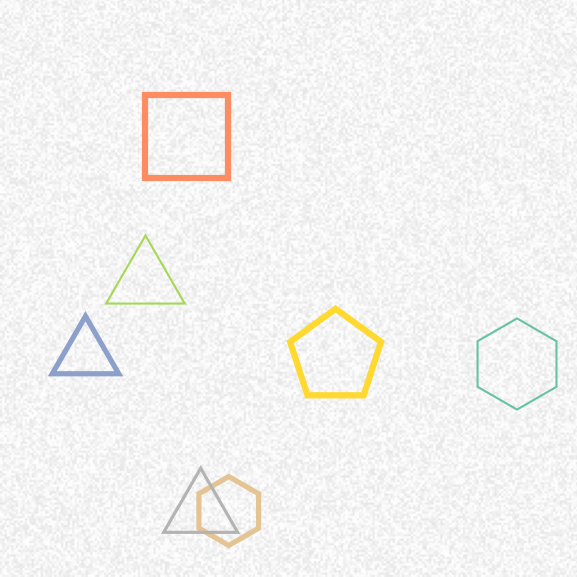[{"shape": "hexagon", "thickness": 1, "radius": 0.39, "center": [0.895, 0.369]}, {"shape": "square", "thickness": 3, "radius": 0.36, "center": [0.323, 0.763]}, {"shape": "triangle", "thickness": 2.5, "radius": 0.33, "center": [0.148, 0.385]}, {"shape": "triangle", "thickness": 1, "radius": 0.39, "center": [0.252, 0.513]}, {"shape": "pentagon", "thickness": 3, "radius": 0.41, "center": [0.581, 0.382]}, {"shape": "hexagon", "thickness": 2.5, "radius": 0.3, "center": [0.396, 0.114]}, {"shape": "triangle", "thickness": 1.5, "radius": 0.37, "center": [0.348, 0.114]}]